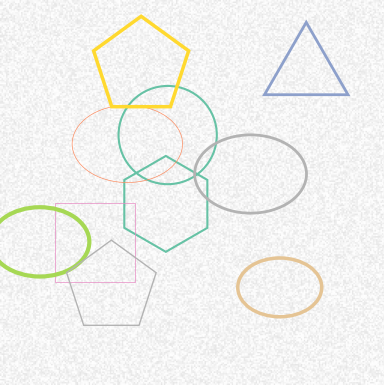[{"shape": "hexagon", "thickness": 1.5, "radius": 0.62, "center": [0.431, 0.47]}, {"shape": "circle", "thickness": 1.5, "radius": 0.64, "center": [0.436, 0.649]}, {"shape": "oval", "thickness": 0.5, "radius": 0.72, "center": [0.331, 0.626]}, {"shape": "triangle", "thickness": 2, "radius": 0.63, "center": [0.795, 0.817]}, {"shape": "square", "thickness": 0.5, "radius": 0.52, "center": [0.247, 0.37]}, {"shape": "oval", "thickness": 3, "radius": 0.64, "center": [0.103, 0.372]}, {"shape": "pentagon", "thickness": 2.5, "radius": 0.65, "center": [0.367, 0.828]}, {"shape": "oval", "thickness": 2.5, "radius": 0.55, "center": [0.727, 0.254]}, {"shape": "pentagon", "thickness": 1, "radius": 0.61, "center": [0.289, 0.254]}, {"shape": "oval", "thickness": 2, "radius": 0.73, "center": [0.651, 0.548]}]